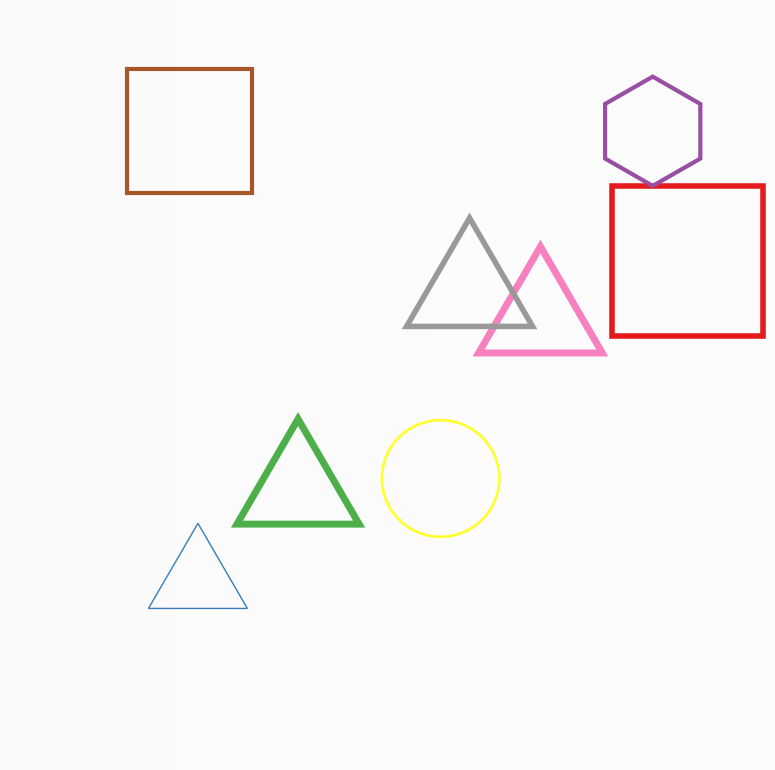[{"shape": "square", "thickness": 2, "radius": 0.49, "center": [0.887, 0.662]}, {"shape": "triangle", "thickness": 0.5, "radius": 0.37, "center": [0.255, 0.247]}, {"shape": "triangle", "thickness": 2.5, "radius": 0.45, "center": [0.385, 0.365]}, {"shape": "hexagon", "thickness": 1.5, "radius": 0.35, "center": [0.842, 0.83]}, {"shape": "circle", "thickness": 1, "radius": 0.38, "center": [0.568, 0.379]}, {"shape": "square", "thickness": 1.5, "radius": 0.4, "center": [0.244, 0.83]}, {"shape": "triangle", "thickness": 2.5, "radius": 0.46, "center": [0.697, 0.588]}, {"shape": "triangle", "thickness": 2, "radius": 0.47, "center": [0.606, 0.623]}]